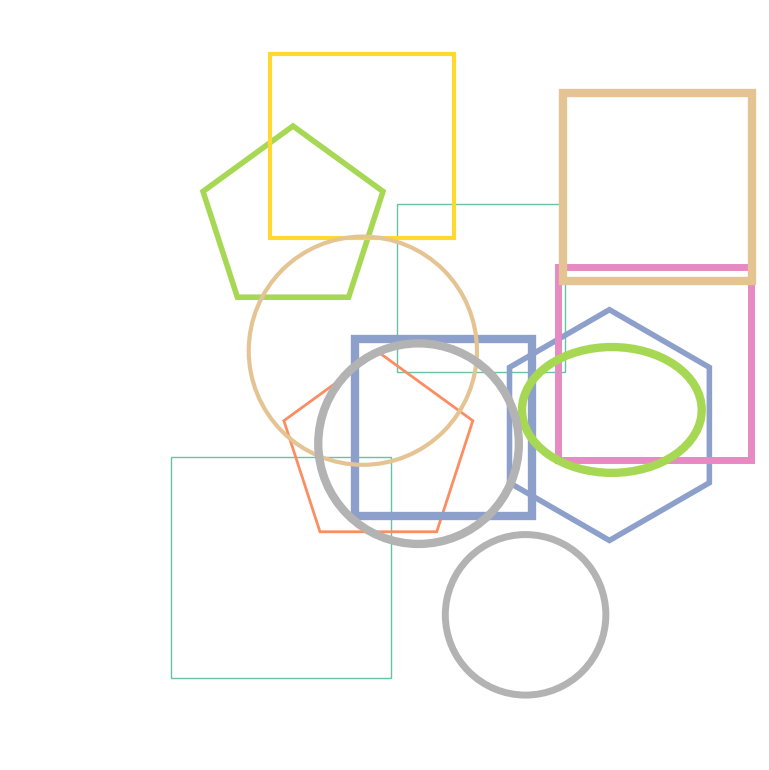[{"shape": "square", "thickness": 0.5, "radius": 0.55, "center": [0.625, 0.626]}, {"shape": "square", "thickness": 0.5, "radius": 0.72, "center": [0.365, 0.263]}, {"shape": "pentagon", "thickness": 1, "radius": 0.64, "center": [0.491, 0.414]}, {"shape": "square", "thickness": 3, "radius": 0.58, "center": [0.576, 0.445]}, {"shape": "hexagon", "thickness": 2, "radius": 0.75, "center": [0.791, 0.448]}, {"shape": "square", "thickness": 2.5, "radius": 0.63, "center": [0.85, 0.528]}, {"shape": "oval", "thickness": 3, "radius": 0.58, "center": [0.795, 0.468]}, {"shape": "pentagon", "thickness": 2, "radius": 0.61, "center": [0.381, 0.713]}, {"shape": "square", "thickness": 1.5, "radius": 0.6, "center": [0.47, 0.81]}, {"shape": "circle", "thickness": 1.5, "radius": 0.74, "center": [0.471, 0.545]}, {"shape": "square", "thickness": 3, "radius": 0.61, "center": [0.854, 0.758]}, {"shape": "circle", "thickness": 3, "radius": 0.65, "center": [0.544, 0.424]}, {"shape": "circle", "thickness": 2.5, "radius": 0.52, "center": [0.683, 0.202]}]